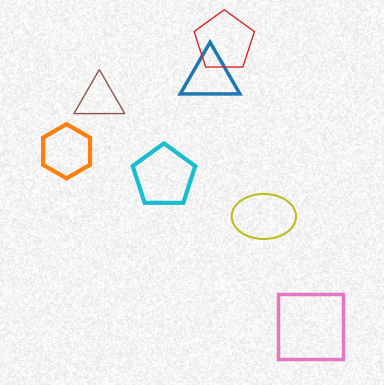[{"shape": "triangle", "thickness": 2.5, "radius": 0.45, "center": [0.546, 0.801]}, {"shape": "hexagon", "thickness": 3, "radius": 0.35, "center": [0.173, 0.607]}, {"shape": "pentagon", "thickness": 1, "radius": 0.41, "center": [0.583, 0.893]}, {"shape": "triangle", "thickness": 1, "radius": 0.38, "center": [0.258, 0.743]}, {"shape": "square", "thickness": 2.5, "radius": 0.42, "center": [0.806, 0.153]}, {"shape": "oval", "thickness": 1.5, "radius": 0.42, "center": [0.685, 0.438]}, {"shape": "pentagon", "thickness": 3, "radius": 0.43, "center": [0.426, 0.542]}]